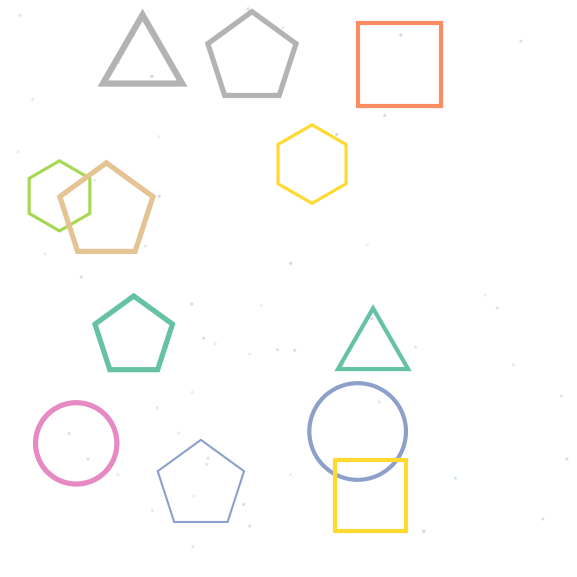[{"shape": "triangle", "thickness": 2, "radius": 0.35, "center": [0.646, 0.395]}, {"shape": "pentagon", "thickness": 2.5, "radius": 0.35, "center": [0.232, 0.416]}, {"shape": "square", "thickness": 2, "radius": 0.36, "center": [0.692, 0.888]}, {"shape": "circle", "thickness": 2, "radius": 0.42, "center": [0.619, 0.252]}, {"shape": "pentagon", "thickness": 1, "radius": 0.39, "center": [0.348, 0.159]}, {"shape": "circle", "thickness": 2.5, "radius": 0.35, "center": [0.132, 0.231]}, {"shape": "hexagon", "thickness": 1.5, "radius": 0.3, "center": [0.103, 0.66]}, {"shape": "square", "thickness": 2, "radius": 0.31, "center": [0.641, 0.141]}, {"shape": "hexagon", "thickness": 1.5, "radius": 0.34, "center": [0.54, 0.715]}, {"shape": "pentagon", "thickness": 2.5, "radius": 0.42, "center": [0.184, 0.632]}, {"shape": "pentagon", "thickness": 2.5, "radius": 0.4, "center": [0.436, 0.899]}, {"shape": "triangle", "thickness": 3, "radius": 0.4, "center": [0.247, 0.894]}]